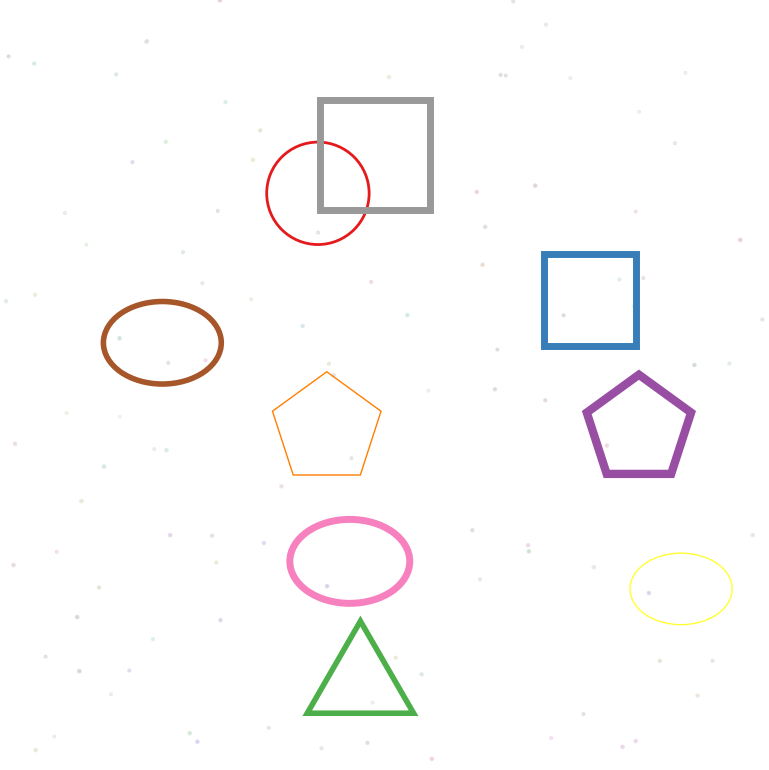[{"shape": "circle", "thickness": 1, "radius": 0.33, "center": [0.413, 0.749]}, {"shape": "square", "thickness": 2.5, "radius": 0.3, "center": [0.766, 0.61]}, {"shape": "triangle", "thickness": 2, "radius": 0.4, "center": [0.468, 0.114]}, {"shape": "pentagon", "thickness": 3, "radius": 0.36, "center": [0.83, 0.442]}, {"shape": "pentagon", "thickness": 0.5, "radius": 0.37, "center": [0.424, 0.443]}, {"shape": "oval", "thickness": 0.5, "radius": 0.33, "center": [0.885, 0.235]}, {"shape": "oval", "thickness": 2, "radius": 0.38, "center": [0.211, 0.555]}, {"shape": "oval", "thickness": 2.5, "radius": 0.39, "center": [0.454, 0.271]}, {"shape": "square", "thickness": 2.5, "radius": 0.36, "center": [0.487, 0.799]}]